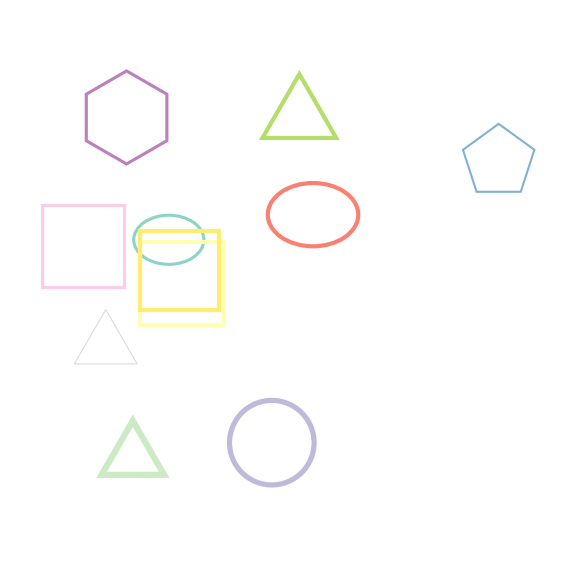[{"shape": "oval", "thickness": 1.5, "radius": 0.3, "center": [0.292, 0.584]}, {"shape": "square", "thickness": 2, "radius": 0.36, "center": [0.315, 0.509]}, {"shape": "circle", "thickness": 2.5, "radius": 0.37, "center": [0.471, 0.233]}, {"shape": "oval", "thickness": 2, "radius": 0.39, "center": [0.542, 0.627]}, {"shape": "pentagon", "thickness": 1, "radius": 0.33, "center": [0.864, 0.72]}, {"shape": "triangle", "thickness": 2, "radius": 0.37, "center": [0.518, 0.797]}, {"shape": "square", "thickness": 1.5, "radius": 0.35, "center": [0.143, 0.574]}, {"shape": "triangle", "thickness": 0.5, "radius": 0.31, "center": [0.183, 0.4]}, {"shape": "hexagon", "thickness": 1.5, "radius": 0.4, "center": [0.219, 0.796]}, {"shape": "triangle", "thickness": 3, "radius": 0.31, "center": [0.23, 0.208]}, {"shape": "square", "thickness": 2, "radius": 0.34, "center": [0.311, 0.531]}]